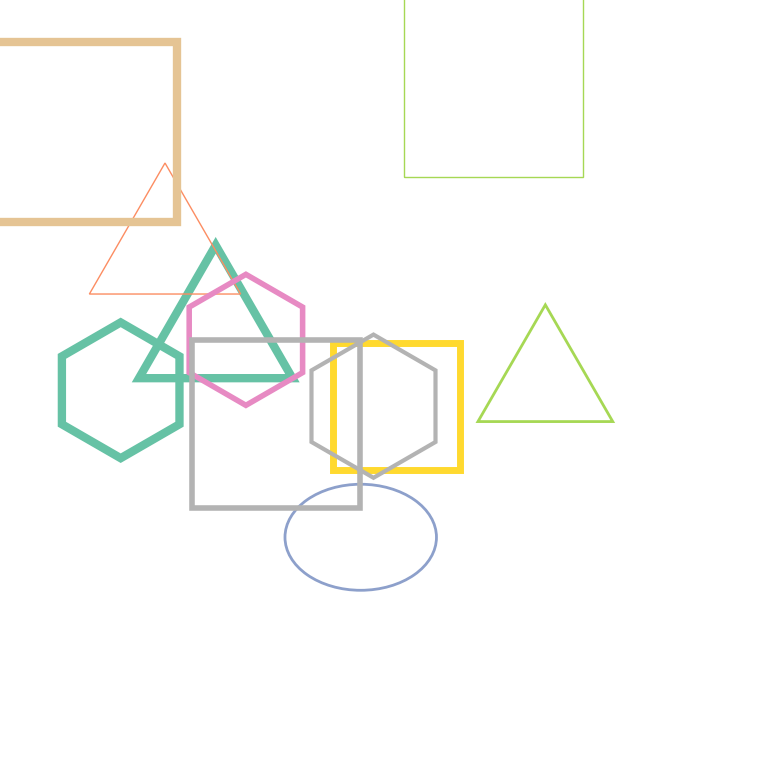[{"shape": "triangle", "thickness": 3, "radius": 0.58, "center": [0.28, 0.566]}, {"shape": "hexagon", "thickness": 3, "radius": 0.44, "center": [0.157, 0.493]}, {"shape": "triangle", "thickness": 0.5, "radius": 0.57, "center": [0.214, 0.675]}, {"shape": "oval", "thickness": 1, "radius": 0.49, "center": [0.468, 0.302]}, {"shape": "hexagon", "thickness": 2, "radius": 0.43, "center": [0.319, 0.559]}, {"shape": "square", "thickness": 0.5, "radius": 0.58, "center": [0.641, 0.886]}, {"shape": "triangle", "thickness": 1, "radius": 0.51, "center": [0.708, 0.503]}, {"shape": "square", "thickness": 2.5, "radius": 0.41, "center": [0.514, 0.472]}, {"shape": "square", "thickness": 3, "radius": 0.58, "center": [0.114, 0.829]}, {"shape": "square", "thickness": 2, "radius": 0.54, "center": [0.359, 0.449]}, {"shape": "hexagon", "thickness": 1.5, "radius": 0.46, "center": [0.485, 0.472]}]